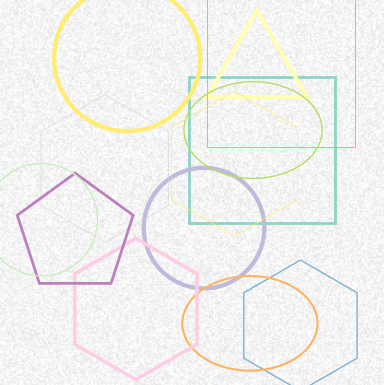[{"shape": "square", "thickness": 2, "radius": 0.95, "center": [0.679, 0.611]}, {"shape": "triangle", "thickness": 3, "radius": 0.75, "center": [0.667, 0.822]}, {"shape": "circle", "thickness": 3, "radius": 0.78, "center": [0.53, 0.408]}, {"shape": "square", "thickness": 0.5, "radius": 0.96, "center": [0.73, 0.812]}, {"shape": "hexagon", "thickness": 1, "radius": 0.85, "center": [0.78, 0.155]}, {"shape": "oval", "thickness": 1.5, "radius": 0.88, "center": [0.649, 0.16]}, {"shape": "oval", "thickness": 1, "radius": 0.9, "center": [0.657, 0.662]}, {"shape": "hexagon", "thickness": 2.5, "radius": 0.92, "center": [0.353, 0.197]}, {"shape": "hexagon", "thickness": 0.5, "radius": 0.96, "center": [0.272, 0.563]}, {"shape": "pentagon", "thickness": 2, "radius": 0.79, "center": [0.195, 0.392]}, {"shape": "circle", "thickness": 1, "radius": 0.73, "center": [0.107, 0.429]}, {"shape": "circle", "thickness": 3, "radius": 0.95, "center": [0.33, 0.849]}, {"shape": "hexagon", "thickness": 0.5, "radius": 0.94, "center": [0.609, 0.575]}]